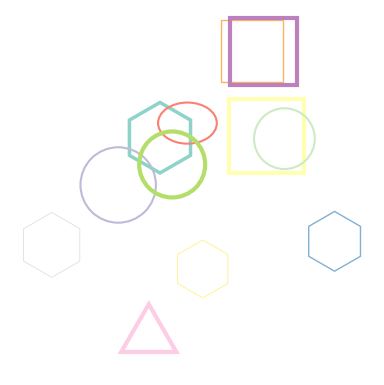[{"shape": "hexagon", "thickness": 2.5, "radius": 0.46, "center": [0.416, 0.642]}, {"shape": "square", "thickness": 3, "radius": 0.48, "center": [0.692, 0.647]}, {"shape": "circle", "thickness": 1.5, "radius": 0.49, "center": [0.307, 0.52]}, {"shape": "oval", "thickness": 1.5, "radius": 0.38, "center": [0.487, 0.68]}, {"shape": "hexagon", "thickness": 1, "radius": 0.39, "center": [0.869, 0.373]}, {"shape": "square", "thickness": 1, "radius": 0.4, "center": [0.655, 0.868]}, {"shape": "circle", "thickness": 3, "radius": 0.43, "center": [0.447, 0.573]}, {"shape": "triangle", "thickness": 3, "radius": 0.41, "center": [0.386, 0.127]}, {"shape": "hexagon", "thickness": 0.5, "radius": 0.42, "center": [0.134, 0.364]}, {"shape": "square", "thickness": 3, "radius": 0.43, "center": [0.685, 0.865]}, {"shape": "circle", "thickness": 1.5, "radius": 0.39, "center": [0.739, 0.64]}, {"shape": "hexagon", "thickness": 0.5, "radius": 0.38, "center": [0.527, 0.302]}]